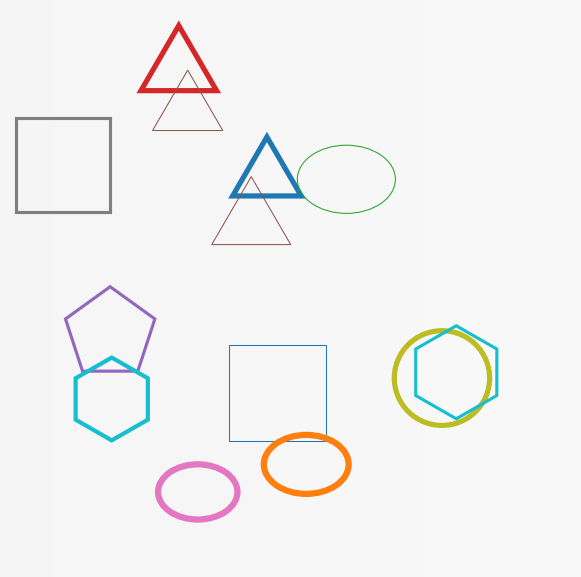[{"shape": "triangle", "thickness": 2.5, "radius": 0.34, "center": [0.459, 0.694]}, {"shape": "square", "thickness": 0.5, "radius": 0.42, "center": [0.477, 0.319]}, {"shape": "oval", "thickness": 3, "radius": 0.36, "center": [0.527, 0.195]}, {"shape": "oval", "thickness": 0.5, "radius": 0.42, "center": [0.596, 0.689]}, {"shape": "triangle", "thickness": 2.5, "radius": 0.38, "center": [0.308, 0.88]}, {"shape": "pentagon", "thickness": 1.5, "radius": 0.4, "center": [0.19, 0.422]}, {"shape": "triangle", "thickness": 0.5, "radius": 0.35, "center": [0.323, 0.808]}, {"shape": "triangle", "thickness": 0.5, "radius": 0.39, "center": [0.432, 0.615]}, {"shape": "oval", "thickness": 3, "radius": 0.34, "center": [0.34, 0.147]}, {"shape": "square", "thickness": 1.5, "radius": 0.41, "center": [0.108, 0.713]}, {"shape": "circle", "thickness": 2.5, "radius": 0.41, "center": [0.76, 0.344]}, {"shape": "hexagon", "thickness": 1.5, "radius": 0.4, "center": [0.785, 0.355]}, {"shape": "hexagon", "thickness": 2, "radius": 0.36, "center": [0.192, 0.308]}]